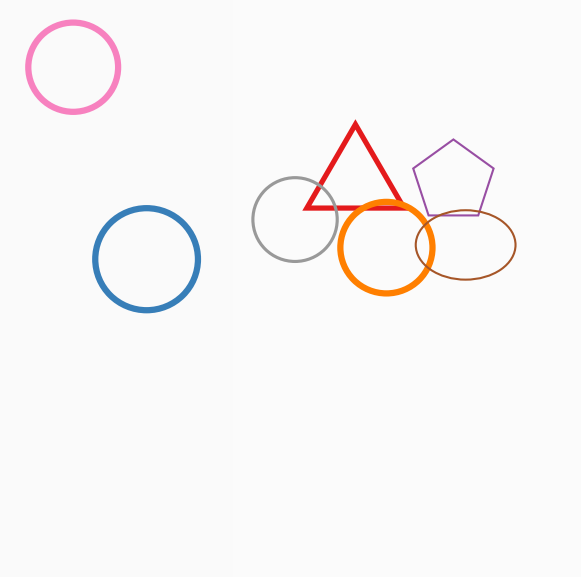[{"shape": "triangle", "thickness": 2.5, "radius": 0.48, "center": [0.611, 0.687]}, {"shape": "circle", "thickness": 3, "radius": 0.44, "center": [0.252, 0.55]}, {"shape": "pentagon", "thickness": 1, "radius": 0.36, "center": [0.78, 0.685]}, {"shape": "circle", "thickness": 3, "radius": 0.4, "center": [0.665, 0.57]}, {"shape": "oval", "thickness": 1, "radius": 0.43, "center": [0.801, 0.575]}, {"shape": "circle", "thickness": 3, "radius": 0.39, "center": [0.126, 0.883]}, {"shape": "circle", "thickness": 1.5, "radius": 0.36, "center": [0.508, 0.619]}]